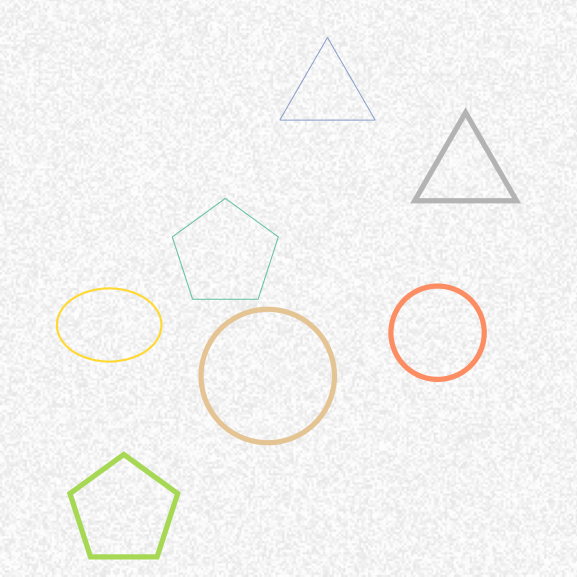[{"shape": "pentagon", "thickness": 0.5, "radius": 0.48, "center": [0.39, 0.559]}, {"shape": "circle", "thickness": 2.5, "radius": 0.4, "center": [0.758, 0.423]}, {"shape": "triangle", "thickness": 0.5, "radius": 0.48, "center": [0.567, 0.839]}, {"shape": "pentagon", "thickness": 2.5, "radius": 0.49, "center": [0.214, 0.114]}, {"shape": "oval", "thickness": 1, "radius": 0.45, "center": [0.189, 0.436]}, {"shape": "circle", "thickness": 2.5, "radius": 0.58, "center": [0.464, 0.348]}, {"shape": "triangle", "thickness": 2.5, "radius": 0.51, "center": [0.806, 0.702]}]